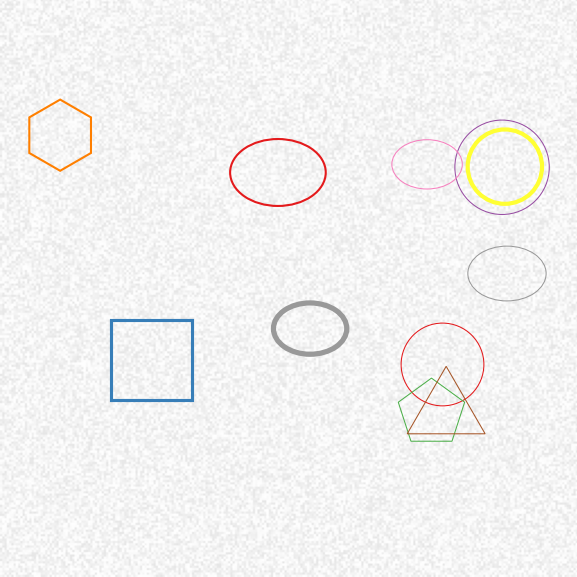[{"shape": "oval", "thickness": 1, "radius": 0.41, "center": [0.481, 0.7]}, {"shape": "circle", "thickness": 0.5, "radius": 0.36, "center": [0.766, 0.368]}, {"shape": "square", "thickness": 1.5, "radius": 0.35, "center": [0.262, 0.376]}, {"shape": "pentagon", "thickness": 0.5, "radius": 0.3, "center": [0.747, 0.284]}, {"shape": "circle", "thickness": 0.5, "radius": 0.41, "center": [0.869, 0.709]}, {"shape": "hexagon", "thickness": 1, "radius": 0.31, "center": [0.104, 0.765]}, {"shape": "circle", "thickness": 2, "radius": 0.32, "center": [0.874, 0.711]}, {"shape": "triangle", "thickness": 0.5, "radius": 0.39, "center": [0.773, 0.287]}, {"shape": "oval", "thickness": 0.5, "radius": 0.3, "center": [0.74, 0.715]}, {"shape": "oval", "thickness": 2.5, "radius": 0.32, "center": [0.537, 0.43]}, {"shape": "oval", "thickness": 0.5, "radius": 0.34, "center": [0.878, 0.526]}]